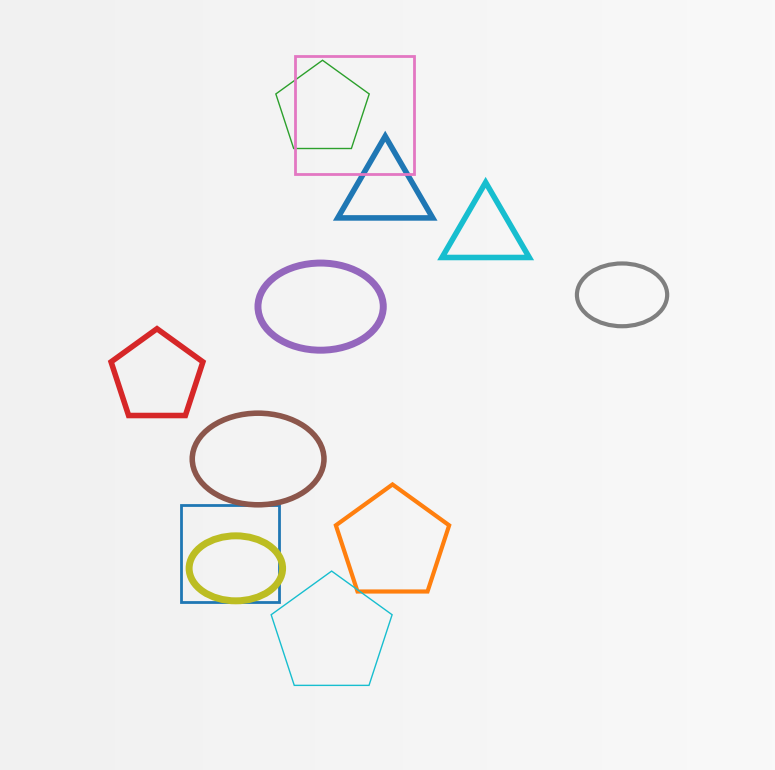[{"shape": "square", "thickness": 1, "radius": 0.31, "center": [0.297, 0.281]}, {"shape": "triangle", "thickness": 2, "radius": 0.35, "center": [0.497, 0.752]}, {"shape": "pentagon", "thickness": 1.5, "radius": 0.38, "center": [0.506, 0.294]}, {"shape": "pentagon", "thickness": 0.5, "radius": 0.32, "center": [0.416, 0.858]}, {"shape": "pentagon", "thickness": 2, "radius": 0.31, "center": [0.203, 0.511]}, {"shape": "oval", "thickness": 2.5, "radius": 0.4, "center": [0.414, 0.602]}, {"shape": "oval", "thickness": 2, "radius": 0.42, "center": [0.333, 0.404]}, {"shape": "square", "thickness": 1, "radius": 0.38, "center": [0.458, 0.851]}, {"shape": "oval", "thickness": 1.5, "radius": 0.29, "center": [0.803, 0.617]}, {"shape": "oval", "thickness": 2.5, "radius": 0.3, "center": [0.304, 0.262]}, {"shape": "pentagon", "thickness": 0.5, "radius": 0.41, "center": [0.428, 0.176]}, {"shape": "triangle", "thickness": 2, "radius": 0.33, "center": [0.627, 0.698]}]